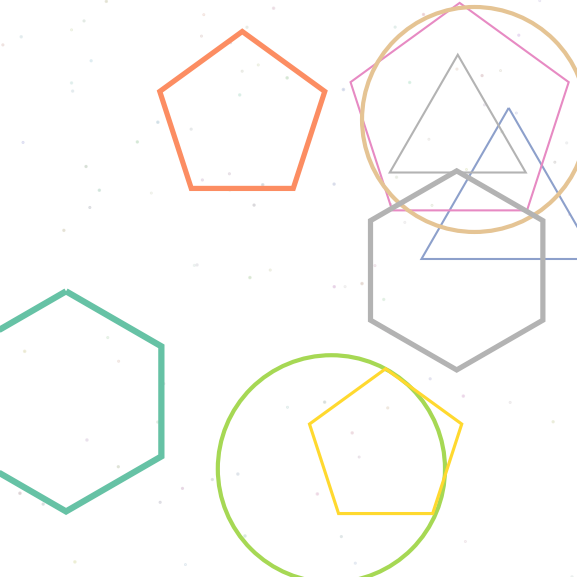[{"shape": "hexagon", "thickness": 3, "radius": 0.95, "center": [0.114, 0.304]}, {"shape": "pentagon", "thickness": 2.5, "radius": 0.75, "center": [0.42, 0.794]}, {"shape": "triangle", "thickness": 1, "radius": 0.87, "center": [0.881, 0.638]}, {"shape": "pentagon", "thickness": 1, "radius": 0.99, "center": [0.796, 0.796]}, {"shape": "circle", "thickness": 2, "radius": 0.98, "center": [0.574, 0.187]}, {"shape": "pentagon", "thickness": 1.5, "radius": 0.69, "center": [0.668, 0.222]}, {"shape": "circle", "thickness": 2, "radius": 0.97, "center": [0.822, 0.792]}, {"shape": "hexagon", "thickness": 2.5, "radius": 0.86, "center": [0.791, 0.531]}, {"shape": "triangle", "thickness": 1, "radius": 0.68, "center": [0.793, 0.768]}]